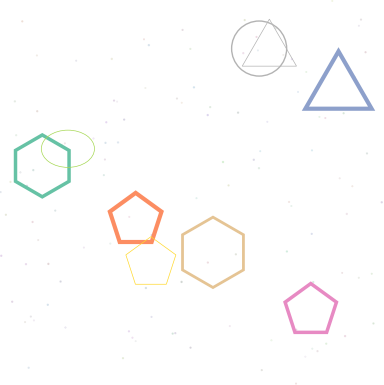[{"shape": "hexagon", "thickness": 2.5, "radius": 0.4, "center": [0.11, 0.569]}, {"shape": "pentagon", "thickness": 3, "radius": 0.35, "center": [0.352, 0.428]}, {"shape": "triangle", "thickness": 3, "radius": 0.5, "center": [0.879, 0.767]}, {"shape": "pentagon", "thickness": 2.5, "radius": 0.35, "center": [0.807, 0.193]}, {"shape": "oval", "thickness": 0.5, "radius": 0.35, "center": [0.176, 0.614]}, {"shape": "pentagon", "thickness": 0.5, "radius": 0.34, "center": [0.392, 0.317]}, {"shape": "hexagon", "thickness": 2, "radius": 0.46, "center": [0.553, 0.345]}, {"shape": "triangle", "thickness": 0.5, "radius": 0.41, "center": [0.7, 0.869]}, {"shape": "circle", "thickness": 1, "radius": 0.36, "center": [0.673, 0.874]}]